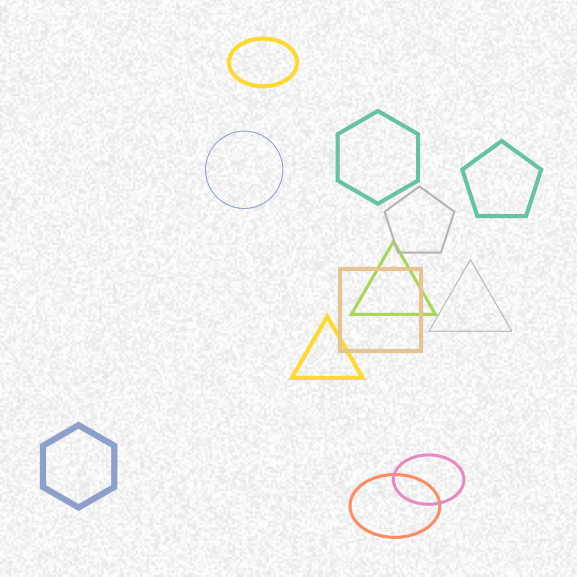[{"shape": "hexagon", "thickness": 2, "radius": 0.4, "center": [0.654, 0.727]}, {"shape": "pentagon", "thickness": 2, "radius": 0.36, "center": [0.869, 0.683]}, {"shape": "oval", "thickness": 1.5, "radius": 0.39, "center": [0.684, 0.123]}, {"shape": "hexagon", "thickness": 3, "radius": 0.36, "center": [0.136, 0.192]}, {"shape": "circle", "thickness": 0.5, "radius": 0.33, "center": [0.423, 0.705]}, {"shape": "oval", "thickness": 1.5, "radius": 0.31, "center": [0.742, 0.169]}, {"shape": "triangle", "thickness": 1.5, "radius": 0.42, "center": [0.681, 0.497]}, {"shape": "oval", "thickness": 2, "radius": 0.3, "center": [0.455, 0.891]}, {"shape": "triangle", "thickness": 2, "radius": 0.35, "center": [0.567, 0.38]}, {"shape": "square", "thickness": 2, "radius": 0.35, "center": [0.659, 0.463]}, {"shape": "triangle", "thickness": 0.5, "radius": 0.41, "center": [0.815, 0.467]}, {"shape": "pentagon", "thickness": 1, "radius": 0.32, "center": [0.726, 0.613]}]